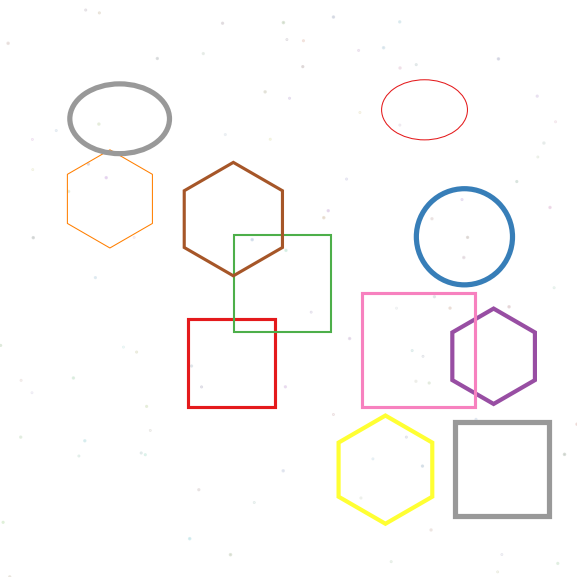[{"shape": "oval", "thickness": 0.5, "radius": 0.37, "center": [0.735, 0.809]}, {"shape": "square", "thickness": 1.5, "radius": 0.38, "center": [0.401, 0.371]}, {"shape": "circle", "thickness": 2.5, "radius": 0.42, "center": [0.804, 0.589]}, {"shape": "square", "thickness": 1, "radius": 0.42, "center": [0.489, 0.508]}, {"shape": "hexagon", "thickness": 2, "radius": 0.41, "center": [0.855, 0.382]}, {"shape": "hexagon", "thickness": 0.5, "radius": 0.43, "center": [0.19, 0.655]}, {"shape": "hexagon", "thickness": 2, "radius": 0.47, "center": [0.667, 0.186]}, {"shape": "hexagon", "thickness": 1.5, "radius": 0.49, "center": [0.404, 0.62]}, {"shape": "square", "thickness": 1.5, "radius": 0.49, "center": [0.725, 0.394]}, {"shape": "oval", "thickness": 2.5, "radius": 0.43, "center": [0.207, 0.794]}, {"shape": "square", "thickness": 2.5, "radius": 0.41, "center": [0.869, 0.187]}]